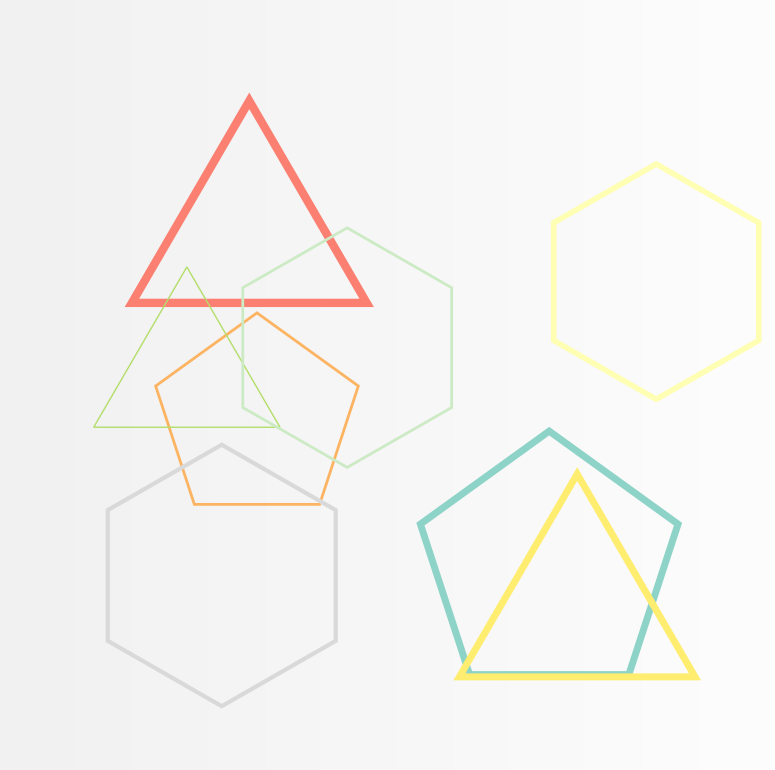[{"shape": "pentagon", "thickness": 2.5, "radius": 0.87, "center": [0.709, 0.265]}, {"shape": "hexagon", "thickness": 2, "radius": 0.76, "center": [0.847, 0.634]}, {"shape": "triangle", "thickness": 3, "radius": 0.87, "center": [0.322, 0.694]}, {"shape": "pentagon", "thickness": 1, "radius": 0.69, "center": [0.332, 0.456]}, {"shape": "triangle", "thickness": 0.5, "radius": 0.69, "center": [0.241, 0.515]}, {"shape": "hexagon", "thickness": 1.5, "radius": 0.85, "center": [0.286, 0.253]}, {"shape": "hexagon", "thickness": 1, "radius": 0.78, "center": [0.448, 0.549]}, {"shape": "triangle", "thickness": 2.5, "radius": 0.88, "center": [0.745, 0.209]}]